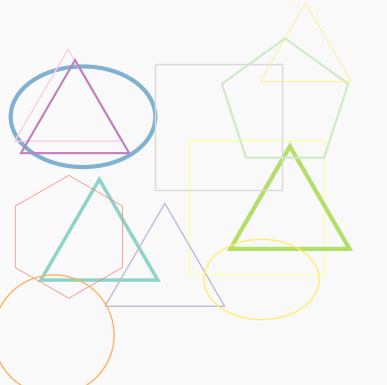[{"shape": "triangle", "thickness": 2.5, "radius": 0.87, "center": [0.256, 0.36]}, {"shape": "square", "thickness": 1, "radius": 0.87, "center": [0.662, 0.462]}, {"shape": "triangle", "thickness": 1, "radius": 0.89, "center": [0.425, 0.294]}, {"shape": "hexagon", "thickness": 0.5, "radius": 0.8, "center": [0.178, 0.385]}, {"shape": "oval", "thickness": 3, "radius": 0.93, "center": [0.214, 0.697]}, {"shape": "circle", "thickness": 1, "radius": 0.78, "center": [0.139, 0.13]}, {"shape": "triangle", "thickness": 3, "radius": 0.89, "center": [0.748, 0.442]}, {"shape": "triangle", "thickness": 1, "radius": 0.8, "center": [0.176, 0.713]}, {"shape": "square", "thickness": 1, "radius": 0.82, "center": [0.564, 0.67]}, {"shape": "triangle", "thickness": 1.5, "radius": 0.81, "center": [0.194, 0.683]}, {"shape": "pentagon", "thickness": 1.5, "radius": 0.86, "center": [0.736, 0.729]}, {"shape": "triangle", "thickness": 0.5, "radius": 0.68, "center": [0.788, 0.856]}, {"shape": "oval", "thickness": 1, "radius": 0.74, "center": [0.675, 0.274]}]